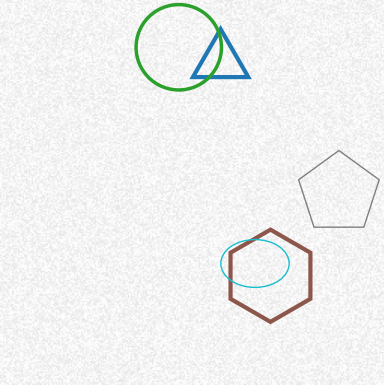[{"shape": "triangle", "thickness": 3, "radius": 0.42, "center": [0.573, 0.841]}, {"shape": "circle", "thickness": 2.5, "radius": 0.55, "center": [0.464, 0.877]}, {"shape": "hexagon", "thickness": 3, "radius": 0.6, "center": [0.703, 0.284]}, {"shape": "pentagon", "thickness": 1, "radius": 0.55, "center": [0.88, 0.499]}, {"shape": "oval", "thickness": 1, "radius": 0.44, "center": [0.662, 0.316]}]